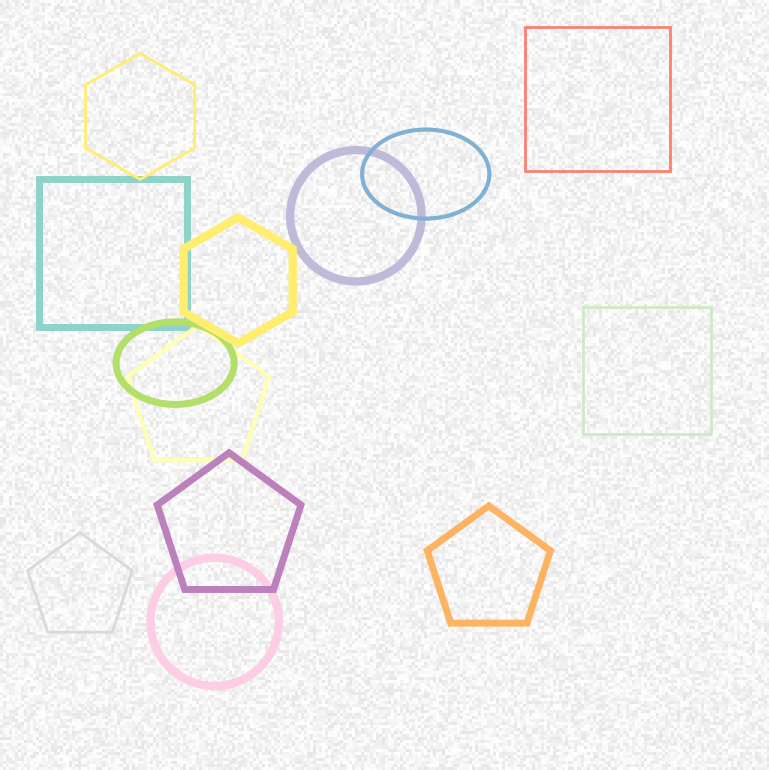[{"shape": "square", "thickness": 2.5, "radius": 0.48, "center": [0.146, 0.672]}, {"shape": "pentagon", "thickness": 1.5, "radius": 0.48, "center": [0.257, 0.481]}, {"shape": "circle", "thickness": 3, "radius": 0.43, "center": [0.462, 0.72]}, {"shape": "square", "thickness": 1, "radius": 0.47, "center": [0.776, 0.872]}, {"shape": "oval", "thickness": 1.5, "radius": 0.41, "center": [0.553, 0.774]}, {"shape": "pentagon", "thickness": 2.5, "radius": 0.42, "center": [0.635, 0.259]}, {"shape": "oval", "thickness": 2.5, "radius": 0.38, "center": [0.227, 0.528]}, {"shape": "circle", "thickness": 3, "radius": 0.42, "center": [0.279, 0.192]}, {"shape": "pentagon", "thickness": 1, "radius": 0.36, "center": [0.104, 0.237]}, {"shape": "pentagon", "thickness": 2.5, "radius": 0.49, "center": [0.298, 0.314]}, {"shape": "square", "thickness": 1, "radius": 0.41, "center": [0.84, 0.518]}, {"shape": "hexagon", "thickness": 3, "radius": 0.41, "center": [0.309, 0.636]}, {"shape": "hexagon", "thickness": 1, "radius": 0.41, "center": [0.182, 0.849]}]